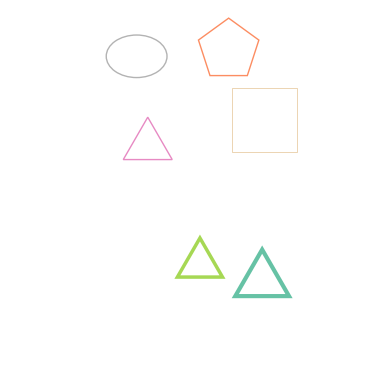[{"shape": "triangle", "thickness": 3, "radius": 0.4, "center": [0.681, 0.271]}, {"shape": "pentagon", "thickness": 1, "radius": 0.41, "center": [0.594, 0.87]}, {"shape": "triangle", "thickness": 1, "radius": 0.37, "center": [0.384, 0.622]}, {"shape": "triangle", "thickness": 2.5, "radius": 0.34, "center": [0.519, 0.314]}, {"shape": "square", "thickness": 0.5, "radius": 0.42, "center": [0.687, 0.688]}, {"shape": "oval", "thickness": 1, "radius": 0.39, "center": [0.355, 0.854]}]